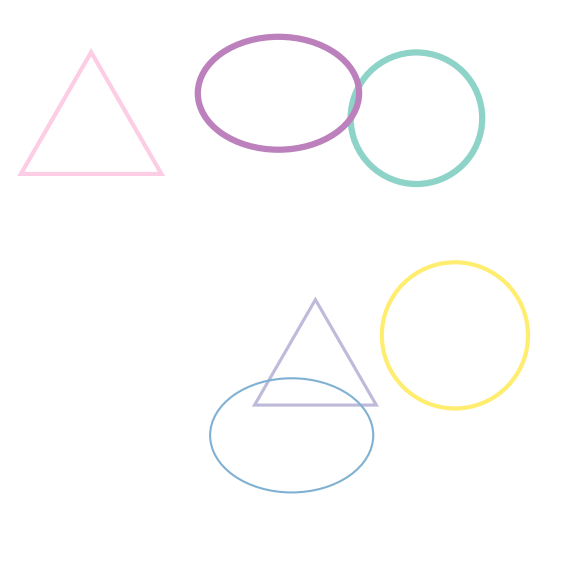[{"shape": "circle", "thickness": 3, "radius": 0.57, "center": [0.721, 0.794]}, {"shape": "triangle", "thickness": 1.5, "radius": 0.61, "center": [0.546, 0.359]}, {"shape": "oval", "thickness": 1, "radius": 0.71, "center": [0.505, 0.245]}, {"shape": "triangle", "thickness": 2, "radius": 0.7, "center": [0.158, 0.768]}, {"shape": "oval", "thickness": 3, "radius": 0.7, "center": [0.482, 0.838]}, {"shape": "circle", "thickness": 2, "radius": 0.63, "center": [0.788, 0.418]}]